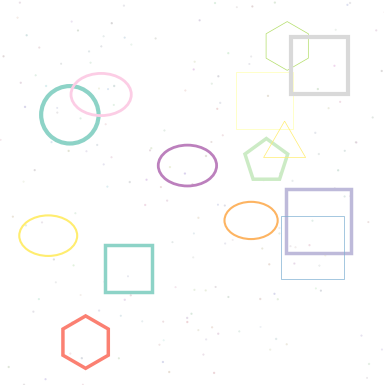[{"shape": "circle", "thickness": 3, "radius": 0.37, "center": [0.181, 0.702]}, {"shape": "square", "thickness": 2.5, "radius": 0.3, "center": [0.334, 0.303]}, {"shape": "square", "thickness": 0.5, "radius": 0.37, "center": [0.686, 0.739]}, {"shape": "square", "thickness": 2.5, "radius": 0.42, "center": [0.827, 0.426]}, {"shape": "hexagon", "thickness": 2.5, "radius": 0.34, "center": [0.222, 0.111]}, {"shape": "square", "thickness": 0.5, "radius": 0.41, "center": [0.811, 0.357]}, {"shape": "oval", "thickness": 1.5, "radius": 0.35, "center": [0.652, 0.427]}, {"shape": "hexagon", "thickness": 0.5, "radius": 0.32, "center": [0.746, 0.881]}, {"shape": "oval", "thickness": 2, "radius": 0.39, "center": [0.263, 0.755]}, {"shape": "square", "thickness": 3, "radius": 0.37, "center": [0.829, 0.83]}, {"shape": "oval", "thickness": 2, "radius": 0.38, "center": [0.487, 0.57]}, {"shape": "pentagon", "thickness": 2.5, "radius": 0.29, "center": [0.692, 0.582]}, {"shape": "oval", "thickness": 1.5, "radius": 0.38, "center": [0.125, 0.388]}, {"shape": "triangle", "thickness": 0.5, "radius": 0.32, "center": [0.739, 0.622]}]